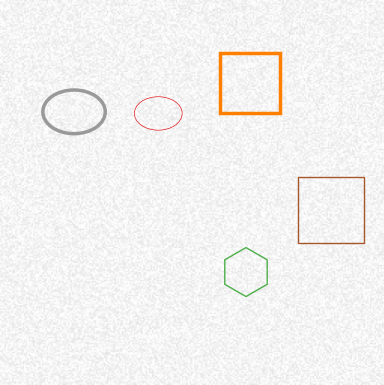[{"shape": "oval", "thickness": 0.5, "radius": 0.31, "center": [0.411, 0.705]}, {"shape": "hexagon", "thickness": 1, "radius": 0.32, "center": [0.639, 0.293]}, {"shape": "square", "thickness": 2.5, "radius": 0.39, "center": [0.649, 0.783]}, {"shape": "square", "thickness": 1, "radius": 0.43, "center": [0.859, 0.455]}, {"shape": "oval", "thickness": 2.5, "radius": 0.41, "center": [0.192, 0.71]}]